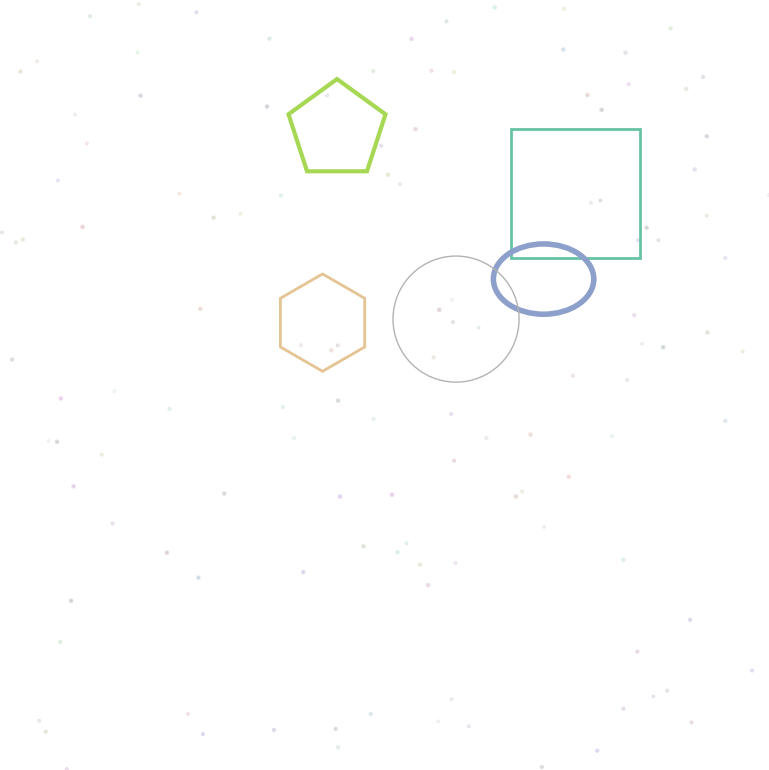[{"shape": "square", "thickness": 1, "radius": 0.42, "center": [0.747, 0.749]}, {"shape": "oval", "thickness": 2, "radius": 0.33, "center": [0.706, 0.638]}, {"shape": "pentagon", "thickness": 1.5, "radius": 0.33, "center": [0.438, 0.831]}, {"shape": "hexagon", "thickness": 1, "radius": 0.32, "center": [0.419, 0.581]}, {"shape": "circle", "thickness": 0.5, "radius": 0.41, "center": [0.592, 0.586]}]